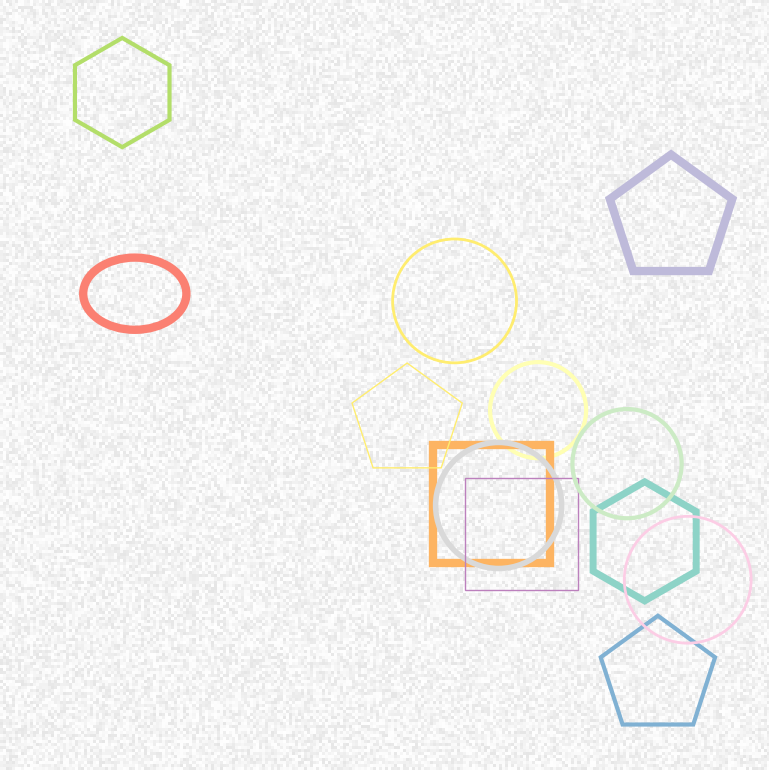[{"shape": "hexagon", "thickness": 2.5, "radius": 0.39, "center": [0.837, 0.297]}, {"shape": "circle", "thickness": 1.5, "radius": 0.31, "center": [0.699, 0.467]}, {"shape": "pentagon", "thickness": 3, "radius": 0.42, "center": [0.872, 0.716]}, {"shape": "oval", "thickness": 3, "radius": 0.33, "center": [0.175, 0.619]}, {"shape": "pentagon", "thickness": 1.5, "radius": 0.39, "center": [0.854, 0.122]}, {"shape": "square", "thickness": 3, "radius": 0.38, "center": [0.639, 0.345]}, {"shape": "hexagon", "thickness": 1.5, "radius": 0.35, "center": [0.159, 0.88]}, {"shape": "circle", "thickness": 1, "radius": 0.41, "center": [0.893, 0.247]}, {"shape": "circle", "thickness": 2, "radius": 0.41, "center": [0.648, 0.344]}, {"shape": "square", "thickness": 0.5, "radius": 0.37, "center": [0.677, 0.306]}, {"shape": "circle", "thickness": 1.5, "radius": 0.35, "center": [0.814, 0.398]}, {"shape": "circle", "thickness": 1, "radius": 0.4, "center": [0.59, 0.609]}, {"shape": "pentagon", "thickness": 0.5, "radius": 0.38, "center": [0.529, 0.453]}]